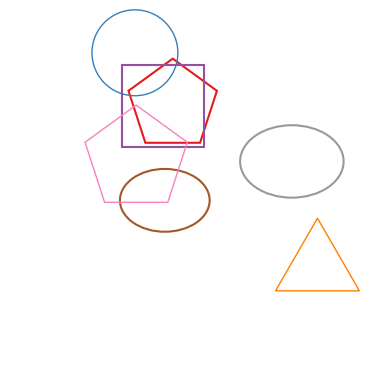[{"shape": "pentagon", "thickness": 1.5, "radius": 0.6, "center": [0.449, 0.727]}, {"shape": "circle", "thickness": 1, "radius": 0.56, "center": [0.35, 0.863]}, {"shape": "square", "thickness": 1.5, "radius": 0.53, "center": [0.422, 0.725]}, {"shape": "triangle", "thickness": 1, "radius": 0.63, "center": [0.825, 0.307]}, {"shape": "oval", "thickness": 1.5, "radius": 0.58, "center": [0.428, 0.48]}, {"shape": "pentagon", "thickness": 1, "radius": 0.7, "center": [0.354, 0.587]}, {"shape": "oval", "thickness": 1.5, "radius": 0.67, "center": [0.758, 0.581]}]